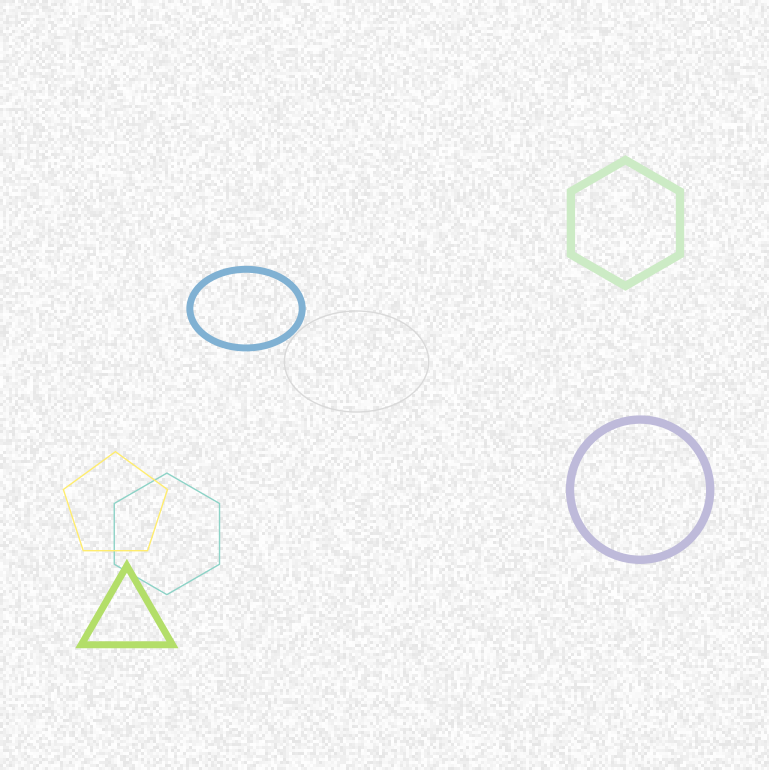[{"shape": "hexagon", "thickness": 0.5, "radius": 0.39, "center": [0.217, 0.307]}, {"shape": "circle", "thickness": 3, "radius": 0.46, "center": [0.831, 0.364]}, {"shape": "oval", "thickness": 2.5, "radius": 0.36, "center": [0.32, 0.599]}, {"shape": "triangle", "thickness": 2.5, "radius": 0.34, "center": [0.165, 0.197]}, {"shape": "oval", "thickness": 0.5, "radius": 0.47, "center": [0.463, 0.531]}, {"shape": "hexagon", "thickness": 3, "radius": 0.41, "center": [0.812, 0.71]}, {"shape": "pentagon", "thickness": 0.5, "radius": 0.36, "center": [0.15, 0.342]}]